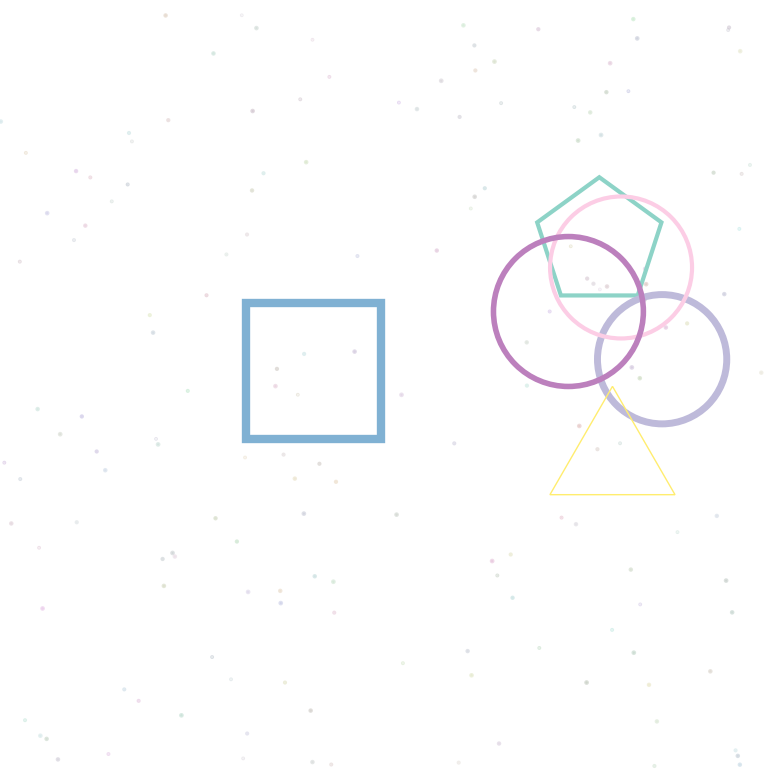[{"shape": "pentagon", "thickness": 1.5, "radius": 0.42, "center": [0.778, 0.685]}, {"shape": "circle", "thickness": 2.5, "radius": 0.42, "center": [0.86, 0.533]}, {"shape": "square", "thickness": 3, "radius": 0.44, "center": [0.407, 0.518]}, {"shape": "circle", "thickness": 1.5, "radius": 0.46, "center": [0.807, 0.653]}, {"shape": "circle", "thickness": 2, "radius": 0.49, "center": [0.738, 0.595]}, {"shape": "triangle", "thickness": 0.5, "radius": 0.47, "center": [0.795, 0.404]}]